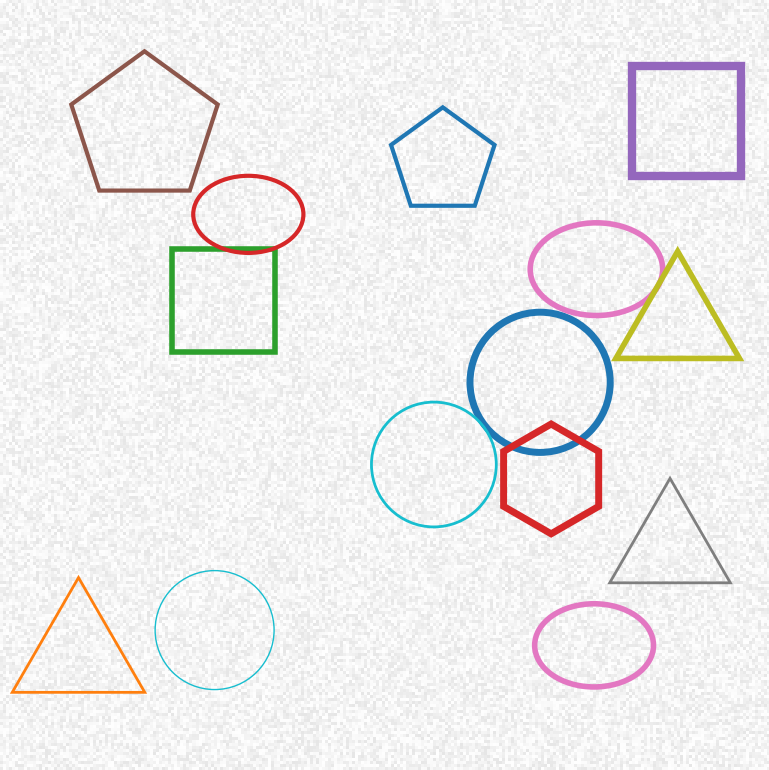[{"shape": "circle", "thickness": 2.5, "radius": 0.46, "center": [0.701, 0.503]}, {"shape": "pentagon", "thickness": 1.5, "radius": 0.35, "center": [0.575, 0.79]}, {"shape": "triangle", "thickness": 1, "radius": 0.5, "center": [0.102, 0.151]}, {"shape": "square", "thickness": 2, "radius": 0.33, "center": [0.29, 0.61]}, {"shape": "hexagon", "thickness": 2.5, "radius": 0.36, "center": [0.716, 0.378]}, {"shape": "oval", "thickness": 1.5, "radius": 0.36, "center": [0.322, 0.722]}, {"shape": "square", "thickness": 3, "radius": 0.36, "center": [0.891, 0.843]}, {"shape": "pentagon", "thickness": 1.5, "radius": 0.5, "center": [0.188, 0.833]}, {"shape": "oval", "thickness": 2, "radius": 0.43, "center": [0.775, 0.65]}, {"shape": "oval", "thickness": 2, "radius": 0.39, "center": [0.772, 0.162]}, {"shape": "triangle", "thickness": 1, "radius": 0.45, "center": [0.87, 0.288]}, {"shape": "triangle", "thickness": 2, "radius": 0.46, "center": [0.88, 0.581]}, {"shape": "circle", "thickness": 1, "radius": 0.41, "center": [0.563, 0.397]}, {"shape": "circle", "thickness": 0.5, "radius": 0.39, "center": [0.279, 0.182]}]